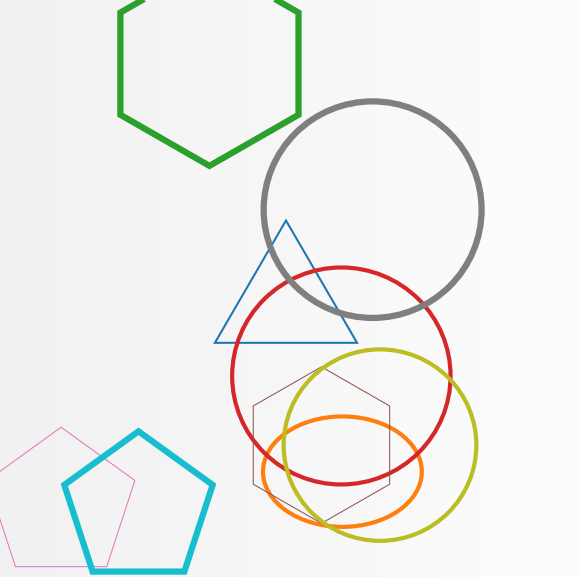[{"shape": "triangle", "thickness": 1, "radius": 0.71, "center": [0.492, 0.476]}, {"shape": "oval", "thickness": 2, "radius": 0.68, "center": [0.589, 0.182]}, {"shape": "hexagon", "thickness": 3, "radius": 0.88, "center": [0.36, 0.889]}, {"shape": "circle", "thickness": 2, "radius": 0.94, "center": [0.587, 0.348]}, {"shape": "hexagon", "thickness": 0.5, "radius": 0.68, "center": [0.553, 0.228]}, {"shape": "pentagon", "thickness": 0.5, "radius": 0.67, "center": [0.105, 0.126]}, {"shape": "circle", "thickness": 3, "radius": 0.94, "center": [0.641, 0.636]}, {"shape": "circle", "thickness": 2, "radius": 0.83, "center": [0.654, 0.228]}, {"shape": "pentagon", "thickness": 3, "radius": 0.67, "center": [0.238, 0.118]}]